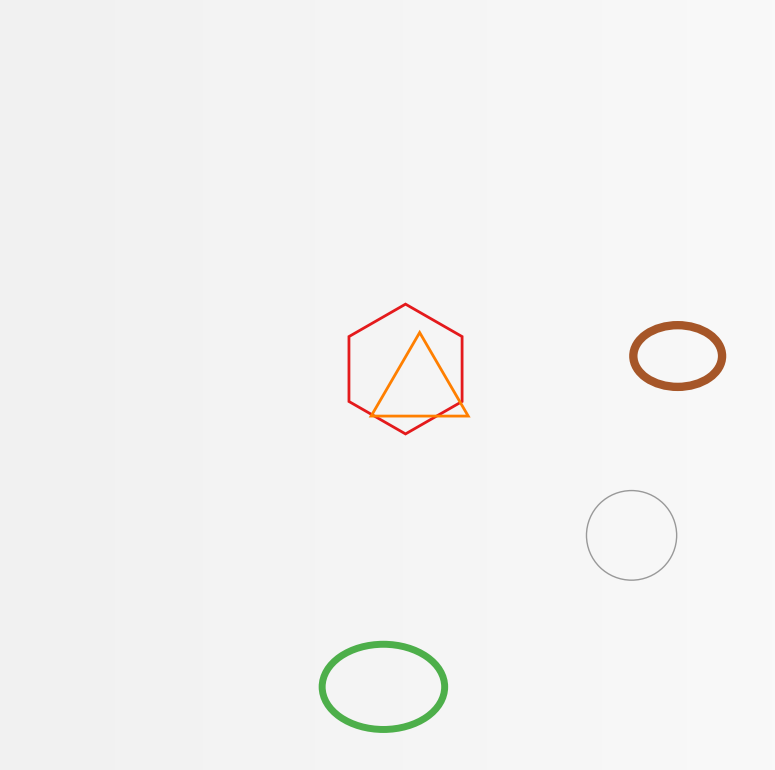[{"shape": "hexagon", "thickness": 1, "radius": 0.42, "center": [0.523, 0.521]}, {"shape": "oval", "thickness": 2.5, "radius": 0.4, "center": [0.495, 0.108]}, {"shape": "triangle", "thickness": 1, "radius": 0.36, "center": [0.542, 0.496]}, {"shape": "oval", "thickness": 3, "radius": 0.29, "center": [0.874, 0.538]}, {"shape": "circle", "thickness": 0.5, "radius": 0.29, "center": [0.815, 0.305]}]